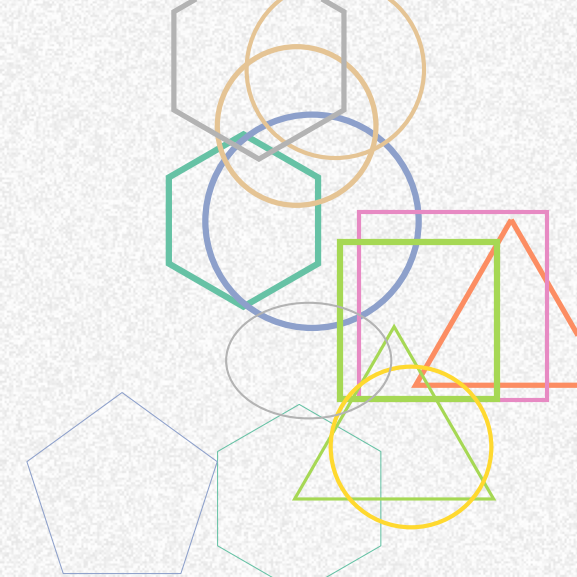[{"shape": "hexagon", "thickness": 0.5, "radius": 0.82, "center": [0.518, 0.136]}, {"shape": "hexagon", "thickness": 3, "radius": 0.75, "center": [0.422, 0.617]}, {"shape": "triangle", "thickness": 2.5, "radius": 0.96, "center": [0.885, 0.428]}, {"shape": "circle", "thickness": 3, "radius": 0.92, "center": [0.54, 0.616]}, {"shape": "pentagon", "thickness": 0.5, "radius": 0.87, "center": [0.211, 0.146]}, {"shape": "square", "thickness": 2, "radius": 0.81, "center": [0.784, 0.469]}, {"shape": "square", "thickness": 3, "radius": 0.68, "center": [0.724, 0.445]}, {"shape": "triangle", "thickness": 1.5, "radius": 0.99, "center": [0.682, 0.235]}, {"shape": "circle", "thickness": 2, "radius": 0.7, "center": [0.712, 0.225]}, {"shape": "circle", "thickness": 2, "radius": 0.77, "center": [0.581, 0.879]}, {"shape": "circle", "thickness": 2.5, "radius": 0.69, "center": [0.514, 0.781]}, {"shape": "hexagon", "thickness": 2.5, "radius": 0.85, "center": [0.448, 0.894]}, {"shape": "oval", "thickness": 1, "radius": 0.72, "center": [0.535, 0.375]}]